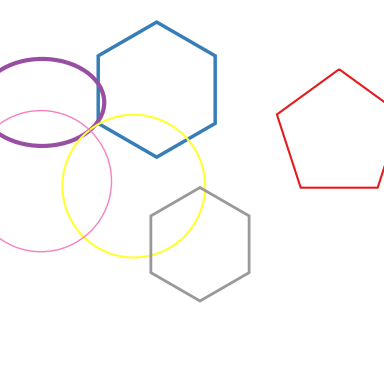[{"shape": "pentagon", "thickness": 1.5, "radius": 0.85, "center": [0.881, 0.65]}, {"shape": "hexagon", "thickness": 2.5, "radius": 0.88, "center": [0.407, 0.767]}, {"shape": "oval", "thickness": 3, "radius": 0.81, "center": [0.109, 0.734]}, {"shape": "circle", "thickness": 1.5, "radius": 0.93, "center": [0.347, 0.517]}, {"shape": "circle", "thickness": 1, "radius": 0.92, "center": [0.106, 0.529]}, {"shape": "hexagon", "thickness": 2, "radius": 0.74, "center": [0.519, 0.366]}]